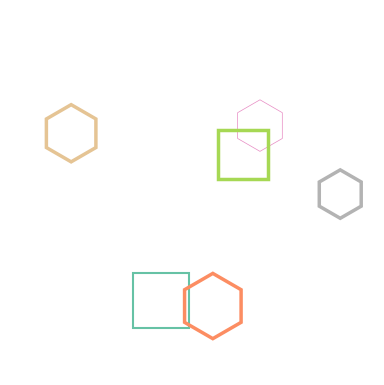[{"shape": "square", "thickness": 1.5, "radius": 0.36, "center": [0.419, 0.219]}, {"shape": "hexagon", "thickness": 2.5, "radius": 0.42, "center": [0.553, 0.205]}, {"shape": "hexagon", "thickness": 0.5, "radius": 0.33, "center": [0.675, 0.674]}, {"shape": "square", "thickness": 2.5, "radius": 0.32, "center": [0.631, 0.598]}, {"shape": "hexagon", "thickness": 2.5, "radius": 0.37, "center": [0.185, 0.654]}, {"shape": "hexagon", "thickness": 2.5, "radius": 0.31, "center": [0.884, 0.496]}]